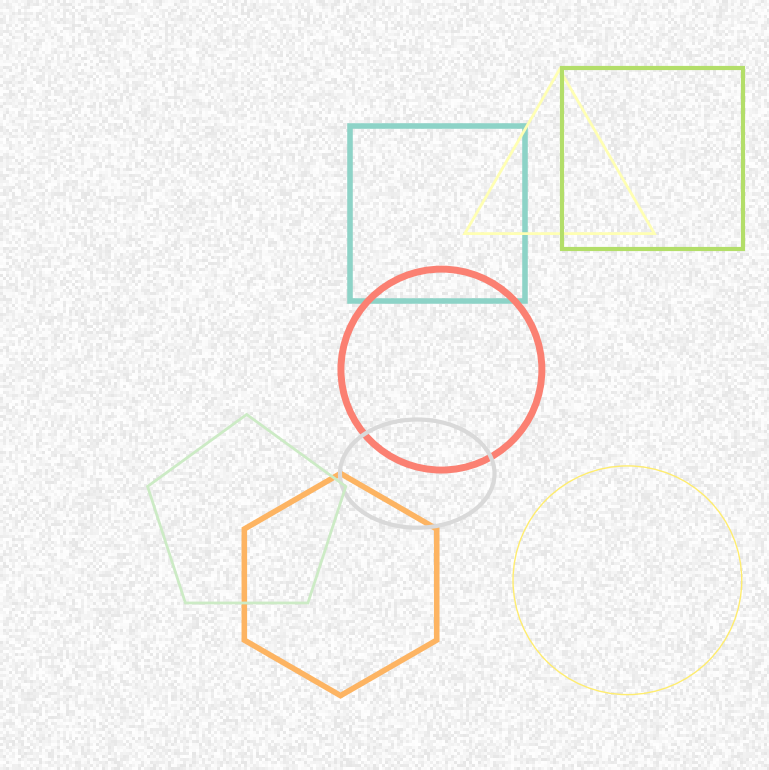[{"shape": "square", "thickness": 2, "radius": 0.57, "center": [0.569, 0.722]}, {"shape": "triangle", "thickness": 1, "radius": 0.71, "center": [0.727, 0.768]}, {"shape": "circle", "thickness": 2.5, "radius": 0.65, "center": [0.573, 0.52]}, {"shape": "hexagon", "thickness": 2, "radius": 0.72, "center": [0.442, 0.241]}, {"shape": "square", "thickness": 1.5, "radius": 0.59, "center": [0.848, 0.794]}, {"shape": "oval", "thickness": 1.5, "radius": 0.5, "center": [0.542, 0.385]}, {"shape": "pentagon", "thickness": 1, "radius": 0.68, "center": [0.32, 0.326]}, {"shape": "circle", "thickness": 0.5, "radius": 0.74, "center": [0.815, 0.246]}]